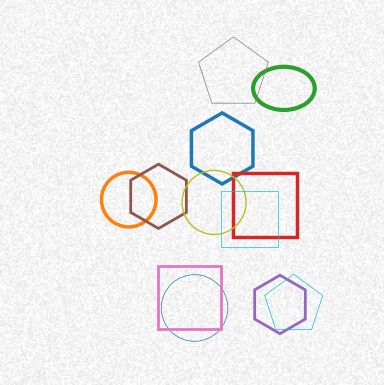[{"shape": "circle", "thickness": 0.5, "radius": 0.43, "center": [0.505, 0.2]}, {"shape": "hexagon", "thickness": 2.5, "radius": 0.46, "center": [0.577, 0.614]}, {"shape": "circle", "thickness": 2.5, "radius": 0.35, "center": [0.334, 0.482]}, {"shape": "oval", "thickness": 3, "radius": 0.4, "center": [0.737, 0.77]}, {"shape": "square", "thickness": 2.5, "radius": 0.41, "center": [0.687, 0.467]}, {"shape": "hexagon", "thickness": 2, "radius": 0.38, "center": [0.727, 0.209]}, {"shape": "hexagon", "thickness": 2, "radius": 0.42, "center": [0.412, 0.49]}, {"shape": "square", "thickness": 2, "radius": 0.41, "center": [0.492, 0.227]}, {"shape": "pentagon", "thickness": 0.5, "radius": 0.48, "center": [0.606, 0.809]}, {"shape": "circle", "thickness": 1, "radius": 0.42, "center": [0.556, 0.474]}, {"shape": "square", "thickness": 0.5, "radius": 0.37, "center": [0.648, 0.431]}, {"shape": "pentagon", "thickness": 0.5, "radius": 0.4, "center": [0.763, 0.208]}]